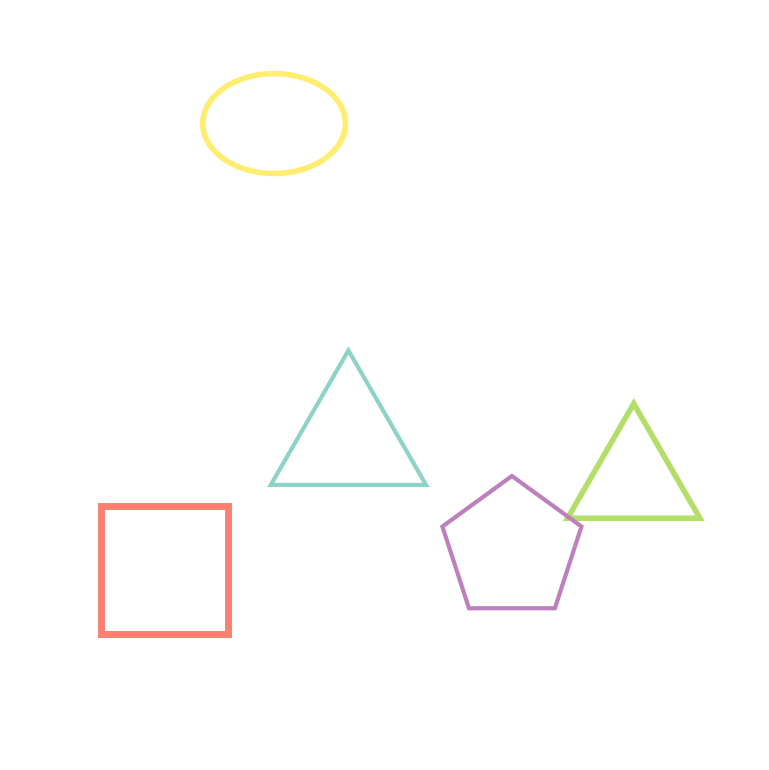[{"shape": "triangle", "thickness": 1.5, "radius": 0.58, "center": [0.452, 0.428]}, {"shape": "square", "thickness": 2.5, "radius": 0.41, "center": [0.213, 0.26]}, {"shape": "triangle", "thickness": 2, "radius": 0.5, "center": [0.823, 0.377]}, {"shape": "pentagon", "thickness": 1.5, "radius": 0.47, "center": [0.665, 0.287]}, {"shape": "oval", "thickness": 2, "radius": 0.46, "center": [0.356, 0.84]}]